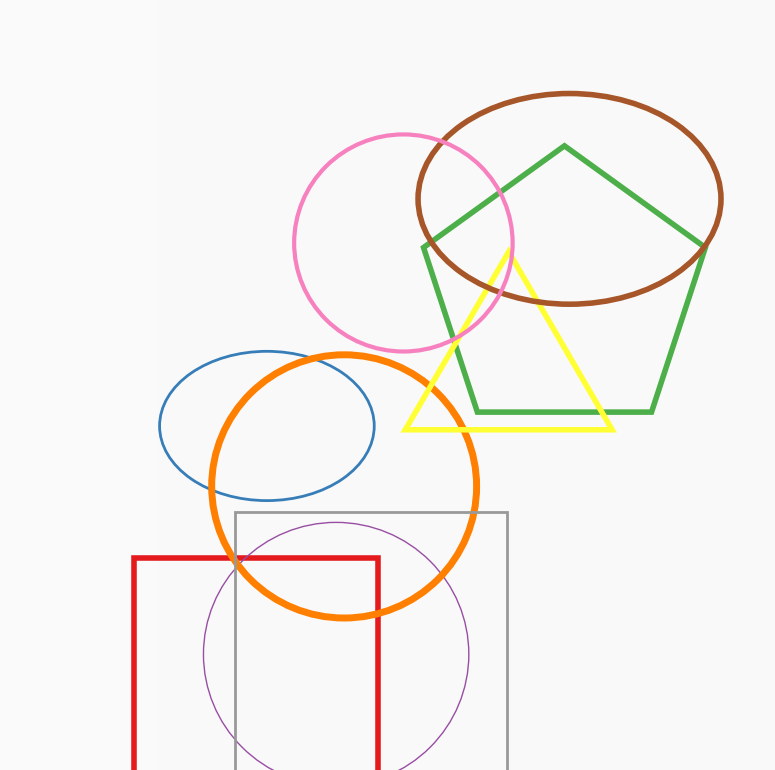[{"shape": "square", "thickness": 2, "radius": 0.79, "center": [0.33, 0.119]}, {"shape": "oval", "thickness": 1, "radius": 0.69, "center": [0.344, 0.447]}, {"shape": "pentagon", "thickness": 2, "radius": 0.96, "center": [0.728, 0.619]}, {"shape": "circle", "thickness": 0.5, "radius": 0.86, "center": [0.434, 0.15]}, {"shape": "circle", "thickness": 2.5, "radius": 0.85, "center": [0.444, 0.368]}, {"shape": "triangle", "thickness": 2, "radius": 0.77, "center": [0.656, 0.519]}, {"shape": "oval", "thickness": 2, "radius": 0.98, "center": [0.735, 0.742]}, {"shape": "circle", "thickness": 1.5, "radius": 0.7, "center": [0.521, 0.684]}, {"shape": "square", "thickness": 1, "radius": 0.88, "center": [0.479, 0.16]}]